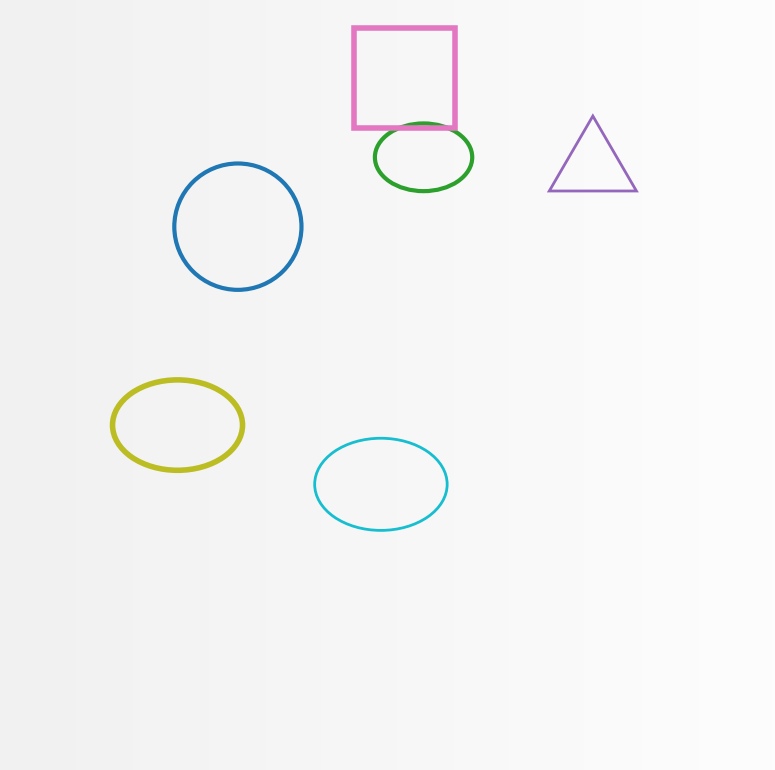[{"shape": "circle", "thickness": 1.5, "radius": 0.41, "center": [0.307, 0.706]}, {"shape": "oval", "thickness": 1.5, "radius": 0.31, "center": [0.547, 0.796]}, {"shape": "triangle", "thickness": 1, "radius": 0.32, "center": [0.765, 0.784]}, {"shape": "square", "thickness": 2, "radius": 0.32, "center": [0.522, 0.899]}, {"shape": "oval", "thickness": 2, "radius": 0.42, "center": [0.229, 0.448]}, {"shape": "oval", "thickness": 1, "radius": 0.43, "center": [0.492, 0.371]}]